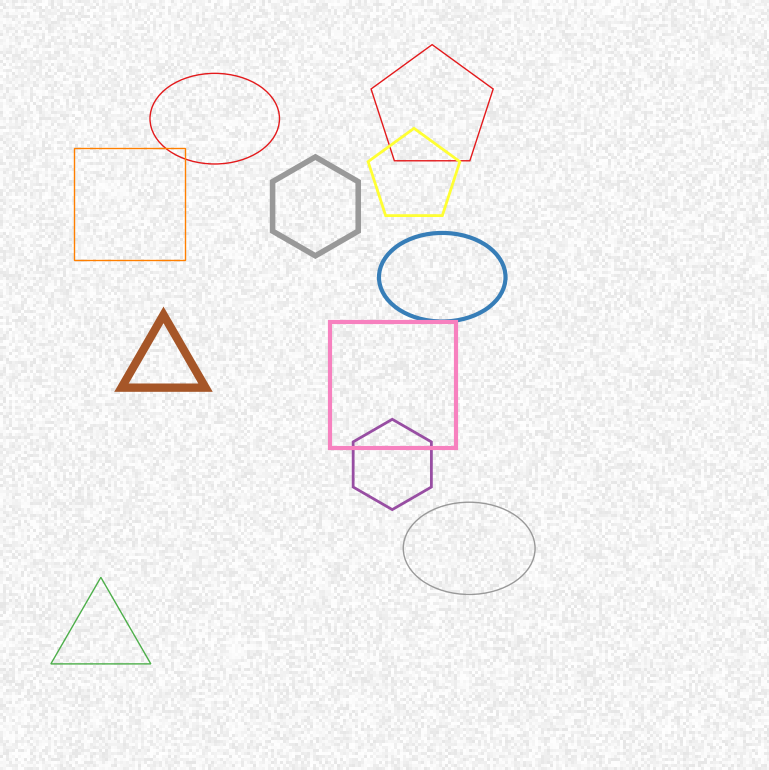[{"shape": "oval", "thickness": 0.5, "radius": 0.42, "center": [0.279, 0.846]}, {"shape": "pentagon", "thickness": 0.5, "radius": 0.42, "center": [0.561, 0.859]}, {"shape": "oval", "thickness": 1.5, "radius": 0.41, "center": [0.574, 0.64]}, {"shape": "triangle", "thickness": 0.5, "radius": 0.37, "center": [0.131, 0.175]}, {"shape": "hexagon", "thickness": 1, "radius": 0.29, "center": [0.509, 0.397]}, {"shape": "square", "thickness": 0.5, "radius": 0.36, "center": [0.168, 0.735]}, {"shape": "pentagon", "thickness": 1, "radius": 0.31, "center": [0.538, 0.771]}, {"shape": "triangle", "thickness": 3, "radius": 0.32, "center": [0.212, 0.528]}, {"shape": "square", "thickness": 1.5, "radius": 0.41, "center": [0.51, 0.501]}, {"shape": "hexagon", "thickness": 2, "radius": 0.32, "center": [0.41, 0.732]}, {"shape": "oval", "thickness": 0.5, "radius": 0.43, "center": [0.609, 0.288]}]